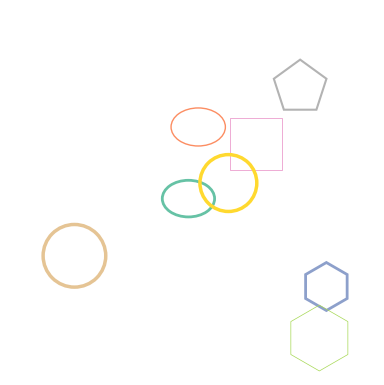[{"shape": "oval", "thickness": 2, "radius": 0.34, "center": [0.489, 0.484]}, {"shape": "oval", "thickness": 1, "radius": 0.35, "center": [0.515, 0.67]}, {"shape": "hexagon", "thickness": 2, "radius": 0.31, "center": [0.848, 0.256]}, {"shape": "square", "thickness": 0.5, "radius": 0.34, "center": [0.665, 0.626]}, {"shape": "hexagon", "thickness": 0.5, "radius": 0.43, "center": [0.829, 0.122]}, {"shape": "circle", "thickness": 2.5, "radius": 0.37, "center": [0.593, 0.525]}, {"shape": "circle", "thickness": 2.5, "radius": 0.41, "center": [0.193, 0.336]}, {"shape": "pentagon", "thickness": 1.5, "radius": 0.36, "center": [0.78, 0.773]}]